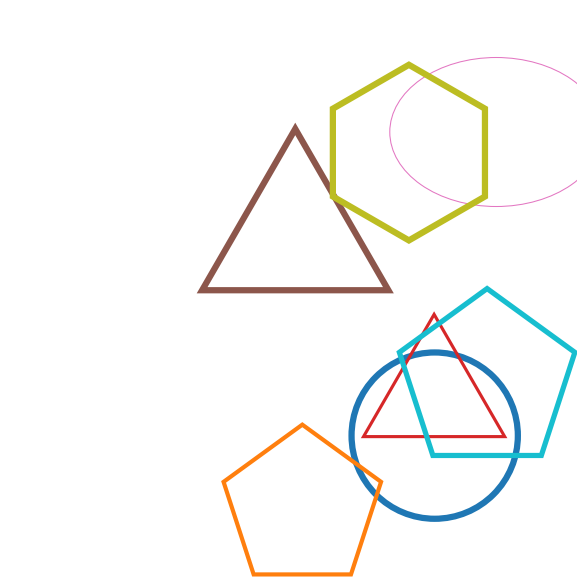[{"shape": "circle", "thickness": 3, "radius": 0.72, "center": [0.753, 0.245]}, {"shape": "pentagon", "thickness": 2, "radius": 0.72, "center": [0.523, 0.12]}, {"shape": "triangle", "thickness": 1.5, "radius": 0.71, "center": [0.752, 0.314]}, {"shape": "triangle", "thickness": 3, "radius": 0.93, "center": [0.511, 0.59]}, {"shape": "oval", "thickness": 0.5, "radius": 0.92, "center": [0.859, 0.771]}, {"shape": "hexagon", "thickness": 3, "radius": 0.76, "center": [0.708, 0.735]}, {"shape": "pentagon", "thickness": 2.5, "radius": 0.8, "center": [0.843, 0.34]}]